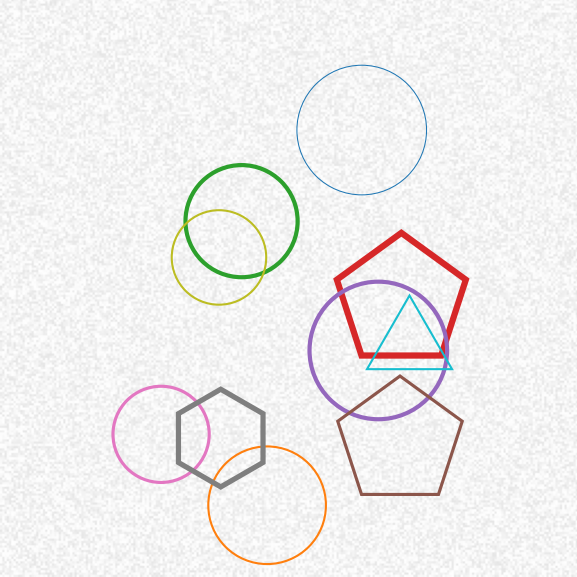[{"shape": "circle", "thickness": 0.5, "radius": 0.56, "center": [0.626, 0.774]}, {"shape": "circle", "thickness": 1, "radius": 0.51, "center": [0.463, 0.124]}, {"shape": "circle", "thickness": 2, "radius": 0.49, "center": [0.418, 0.616]}, {"shape": "pentagon", "thickness": 3, "radius": 0.59, "center": [0.695, 0.478]}, {"shape": "circle", "thickness": 2, "radius": 0.6, "center": [0.655, 0.392]}, {"shape": "pentagon", "thickness": 1.5, "radius": 0.57, "center": [0.693, 0.235]}, {"shape": "circle", "thickness": 1.5, "radius": 0.42, "center": [0.279, 0.247]}, {"shape": "hexagon", "thickness": 2.5, "radius": 0.42, "center": [0.382, 0.241]}, {"shape": "circle", "thickness": 1, "radius": 0.41, "center": [0.379, 0.553]}, {"shape": "triangle", "thickness": 1, "radius": 0.43, "center": [0.709, 0.402]}]